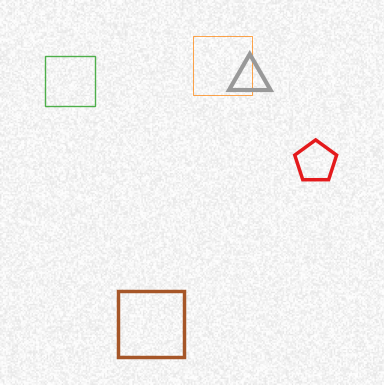[{"shape": "pentagon", "thickness": 2.5, "radius": 0.29, "center": [0.82, 0.579]}, {"shape": "square", "thickness": 1, "radius": 0.32, "center": [0.181, 0.79]}, {"shape": "square", "thickness": 0.5, "radius": 0.38, "center": [0.577, 0.83]}, {"shape": "square", "thickness": 2.5, "radius": 0.43, "center": [0.393, 0.158]}, {"shape": "triangle", "thickness": 3, "radius": 0.31, "center": [0.649, 0.797]}]